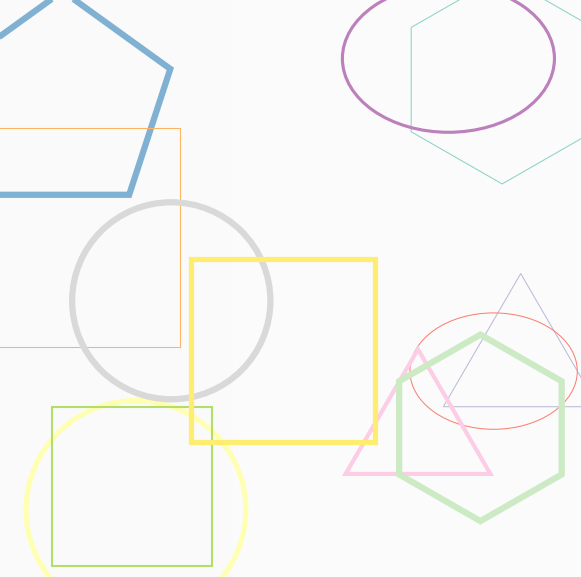[{"shape": "hexagon", "thickness": 0.5, "radius": 0.9, "center": [0.864, 0.861]}, {"shape": "circle", "thickness": 2.5, "radius": 0.95, "center": [0.234, 0.116]}, {"shape": "triangle", "thickness": 0.5, "radius": 0.77, "center": [0.896, 0.372]}, {"shape": "oval", "thickness": 0.5, "radius": 0.72, "center": [0.849, 0.357]}, {"shape": "pentagon", "thickness": 3, "radius": 0.97, "center": [0.108, 0.82]}, {"shape": "square", "thickness": 0.5, "radius": 0.95, "center": [0.121, 0.587]}, {"shape": "square", "thickness": 1, "radius": 0.69, "center": [0.227, 0.157]}, {"shape": "triangle", "thickness": 2, "radius": 0.72, "center": [0.719, 0.25]}, {"shape": "circle", "thickness": 3, "radius": 0.85, "center": [0.295, 0.478]}, {"shape": "oval", "thickness": 1.5, "radius": 0.91, "center": [0.771, 0.898]}, {"shape": "hexagon", "thickness": 3, "radius": 0.81, "center": [0.827, 0.258]}, {"shape": "square", "thickness": 2.5, "radius": 0.79, "center": [0.487, 0.392]}]